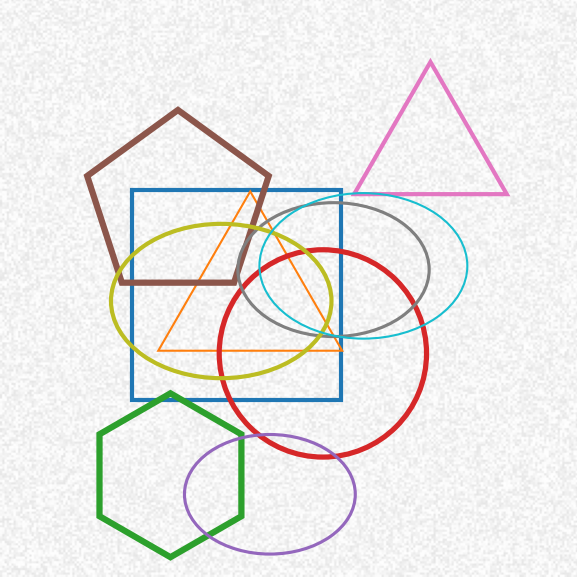[{"shape": "square", "thickness": 2, "radius": 0.91, "center": [0.41, 0.488]}, {"shape": "triangle", "thickness": 1, "radius": 0.92, "center": [0.433, 0.484]}, {"shape": "hexagon", "thickness": 3, "radius": 0.71, "center": [0.295, 0.176]}, {"shape": "circle", "thickness": 2.5, "radius": 0.9, "center": [0.559, 0.387]}, {"shape": "oval", "thickness": 1.5, "radius": 0.74, "center": [0.467, 0.143]}, {"shape": "pentagon", "thickness": 3, "radius": 0.83, "center": [0.308, 0.643]}, {"shape": "triangle", "thickness": 2, "radius": 0.76, "center": [0.745, 0.739]}, {"shape": "oval", "thickness": 1.5, "radius": 0.83, "center": [0.578, 0.532]}, {"shape": "oval", "thickness": 2, "radius": 0.95, "center": [0.383, 0.478]}, {"shape": "oval", "thickness": 1, "radius": 0.9, "center": [0.629, 0.539]}]